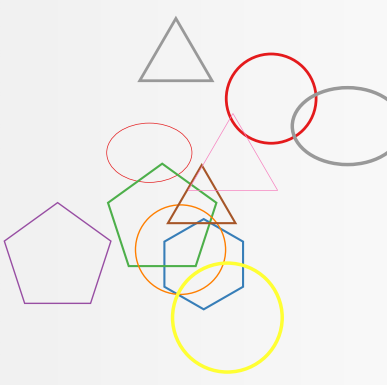[{"shape": "circle", "thickness": 2, "radius": 0.58, "center": [0.7, 0.744]}, {"shape": "oval", "thickness": 0.5, "radius": 0.55, "center": [0.385, 0.603]}, {"shape": "hexagon", "thickness": 1.5, "radius": 0.59, "center": [0.526, 0.314]}, {"shape": "pentagon", "thickness": 1.5, "radius": 0.74, "center": [0.419, 0.428]}, {"shape": "pentagon", "thickness": 1, "radius": 0.72, "center": [0.149, 0.329]}, {"shape": "circle", "thickness": 1, "radius": 0.58, "center": [0.466, 0.352]}, {"shape": "circle", "thickness": 2.5, "radius": 0.71, "center": [0.587, 0.175]}, {"shape": "triangle", "thickness": 1.5, "radius": 0.5, "center": [0.52, 0.471]}, {"shape": "triangle", "thickness": 0.5, "radius": 0.67, "center": [0.601, 0.572]}, {"shape": "oval", "thickness": 2.5, "radius": 0.71, "center": [0.897, 0.672]}, {"shape": "triangle", "thickness": 2, "radius": 0.54, "center": [0.454, 0.844]}]